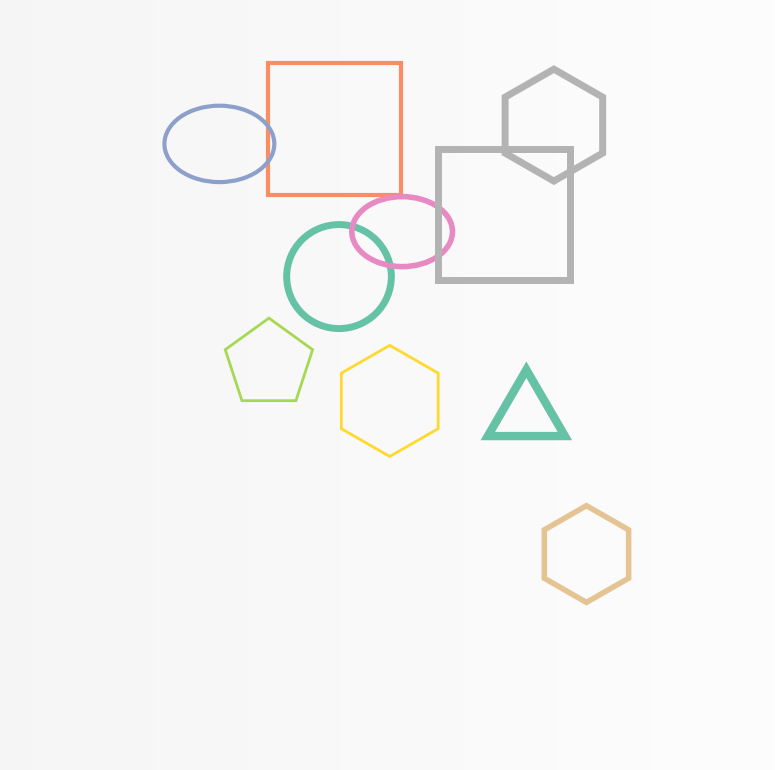[{"shape": "circle", "thickness": 2.5, "radius": 0.34, "center": [0.437, 0.641]}, {"shape": "triangle", "thickness": 3, "radius": 0.29, "center": [0.679, 0.462]}, {"shape": "square", "thickness": 1.5, "radius": 0.43, "center": [0.432, 0.832]}, {"shape": "oval", "thickness": 1.5, "radius": 0.35, "center": [0.283, 0.813]}, {"shape": "oval", "thickness": 2, "radius": 0.32, "center": [0.519, 0.699]}, {"shape": "pentagon", "thickness": 1, "radius": 0.3, "center": [0.347, 0.528]}, {"shape": "hexagon", "thickness": 1, "radius": 0.36, "center": [0.503, 0.479]}, {"shape": "hexagon", "thickness": 2, "radius": 0.31, "center": [0.757, 0.28]}, {"shape": "square", "thickness": 2.5, "radius": 0.43, "center": [0.651, 0.721]}, {"shape": "hexagon", "thickness": 2.5, "radius": 0.36, "center": [0.715, 0.837]}]